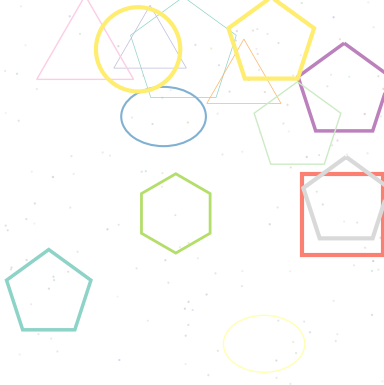[{"shape": "pentagon", "thickness": 2.5, "radius": 0.58, "center": [0.127, 0.237]}, {"shape": "pentagon", "thickness": 0.5, "radius": 0.72, "center": [0.476, 0.864]}, {"shape": "oval", "thickness": 1, "radius": 0.53, "center": [0.686, 0.107]}, {"shape": "triangle", "thickness": 0.5, "radius": 0.54, "center": [0.39, 0.877]}, {"shape": "square", "thickness": 3, "radius": 0.53, "center": [0.89, 0.442]}, {"shape": "oval", "thickness": 1.5, "radius": 0.55, "center": [0.425, 0.697]}, {"shape": "triangle", "thickness": 0.5, "radius": 0.56, "center": [0.634, 0.787]}, {"shape": "hexagon", "thickness": 2, "radius": 0.51, "center": [0.457, 0.446]}, {"shape": "triangle", "thickness": 1, "radius": 0.73, "center": [0.221, 0.866]}, {"shape": "pentagon", "thickness": 3, "radius": 0.58, "center": [0.899, 0.475]}, {"shape": "pentagon", "thickness": 2.5, "radius": 0.63, "center": [0.894, 0.762]}, {"shape": "pentagon", "thickness": 1, "radius": 0.59, "center": [0.773, 0.669]}, {"shape": "pentagon", "thickness": 3, "radius": 0.58, "center": [0.705, 0.89]}, {"shape": "circle", "thickness": 3, "radius": 0.55, "center": [0.359, 0.872]}]